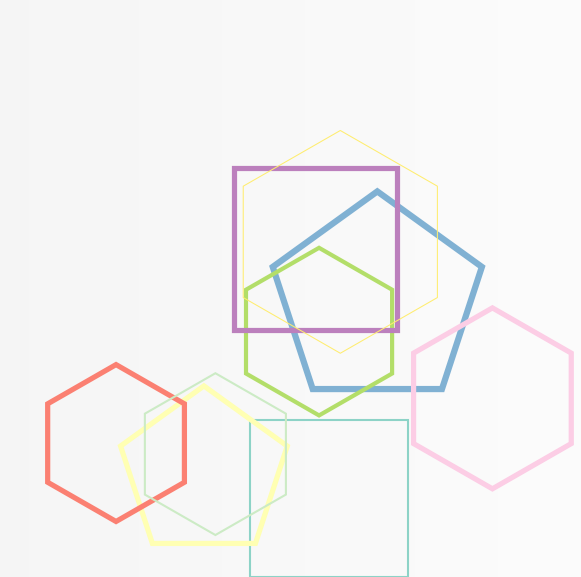[{"shape": "square", "thickness": 1, "radius": 0.68, "center": [0.566, 0.136]}, {"shape": "pentagon", "thickness": 2.5, "radius": 0.75, "center": [0.351, 0.18]}, {"shape": "hexagon", "thickness": 2.5, "radius": 0.68, "center": [0.2, 0.232]}, {"shape": "pentagon", "thickness": 3, "radius": 0.95, "center": [0.649, 0.478]}, {"shape": "hexagon", "thickness": 2, "radius": 0.73, "center": [0.549, 0.425]}, {"shape": "hexagon", "thickness": 2.5, "radius": 0.78, "center": [0.847, 0.309]}, {"shape": "square", "thickness": 2.5, "radius": 0.7, "center": [0.543, 0.568]}, {"shape": "hexagon", "thickness": 1, "radius": 0.7, "center": [0.371, 0.213]}, {"shape": "hexagon", "thickness": 0.5, "radius": 0.96, "center": [0.585, 0.58]}]